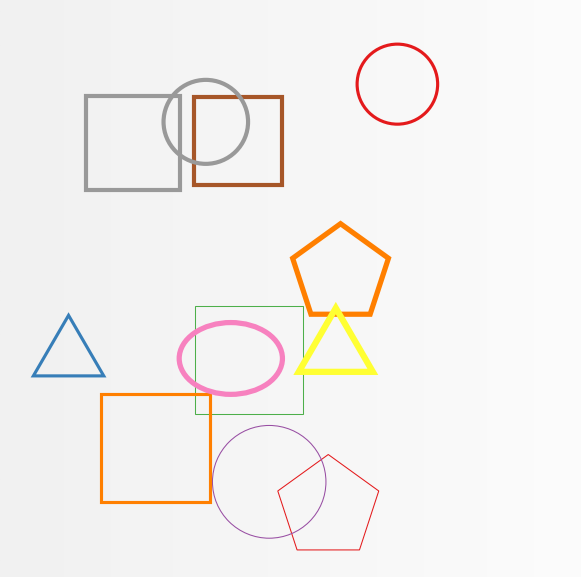[{"shape": "circle", "thickness": 1.5, "radius": 0.35, "center": [0.684, 0.853]}, {"shape": "pentagon", "thickness": 0.5, "radius": 0.46, "center": [0.565, 0.121]}, {"shape": "triangle", "thickness": 1.5, "radius": 0.35, "center": [0.118, 0.383]}, {"shape": "square", "thickness": 0.5, "radius": 0.46, "center": [0.429, 0.376]}, {"shape": "circle", "thickness": 0.5, "radius": 0.49, "center": [0.463, 0.165]}, {"shape": "square", "thickness": 1.5, "radius": 0.47, "center": [0.267, 0.223]}, {"shape": "pentagon", "thickness": 2.5, "radius": 0.43, "center": [0.586, 0.525]}, {"shape": "triangle", "thickness": 3, "radius": 0.37, "center": [0.578, 0.392]}, {"shape": "square", "thickness": 2, "radius": 0.38, "center": [0.409, 0.755]}, {"shape": "oval", "thickness": 2.5, "radius": 0.44, "center": [0.397, 0.378]}, {"shape": "circle", "thickness": 2, "radius": 0.36, "center": [0.354, 0.788]}, {"shape": "square", "thickness": 2, "radius": 0.41, "center": [0.229, 0.751]}]